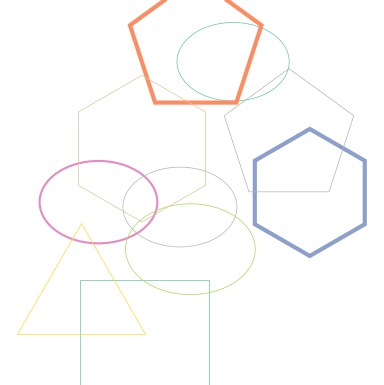[{"shape": "square", "thickness": 0.5, "radius": 0.84, "center": [0.376, 0.104]}, {"shape": "oval", "thickness": 0.5, "radius": 0.73, "center": [0.605, 0.84]}, {"shape": "pentagon", "thickness": 3, "radius": 0.9, "center": [0.508, 0.879]}, {"shape": "hexagon", "thickness": 3, "radius": 0.82, "center": [0.805, 0.5]}, {"shape": "oval", "thickness": 1.5, "radius": 0.76, "center": [0.256, 0.475]}, {"shape": "oval", "thickness": 0.5, "radius": 0.84, "center": [0.495, 0.353]}, {"shape": "triangle", "thickness": 0.5, "radius": 0.96, "center": [0.212, 0.227]}, {"shape": "hexagon", "thickness": 0.5, "radius": 0.95, "center": [0.369, 0.614]}, {"shape": "pentagon", "thickness": 0.5, "radius": 0.88, "center": [0.751, 0.645]}, {"shape": "oval", "thickness": 0.5, "radius": 0.74, "center": [0.467, 0.462]}]